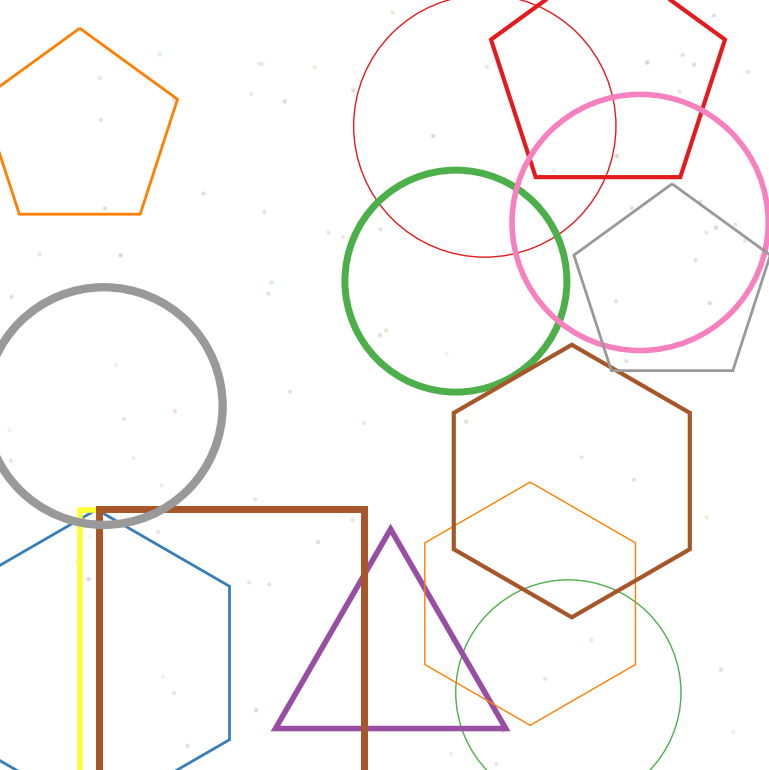[{"shape": "pentagon", "thickness": 1.5, "radius": 0.8, "center": [0.79, 0.899]}, {"shape": "circle", "thickness": 0.5, "radius": 0.85, "center": [0.63, 0.836]}, {"shape": "hexagon", "thickness": 1, "radius": 1.0, "center": [0.125, 0.139]}, {"shape": "circle", "thickness": 0.5, "radius": 0.73, "center": [0.738, 0.101]}, {"shape": "circle", "thickness": 2.5, "radius": 0.72, "center": [0.592, 0.635]}, {"shape": "triangle", "thickness": 2, "radius": 0.86, "center": [0.507, 0.14]}, {"shape": "hexagon", "thickness": 0.5, "radius": 0.79, "center": [0.689, 0.216]}, {"shape": "pentagon", "thickness": 1, "radius": 0.67, "center": [0.104, 0.83]}, {"shape": "square", "thickness": 2, "radius": 0.92, "center": [0.289, 0.153]}, {"shape": "square", "thickness": 2.5, "radius": 0.86, "center": [0.301, 0.167]}, {"shape": "hexagon", "thickness": 1.5, "radius": 0.88, "center": [0.743, 0.375]}, {"shape": "circle", "thickness": 2, "radius": 0.83, "center": [0.831, 0.711]}, {"shape": "pentagon", "thickness": 1, "radius": 0.67, "center": [0.873, 0.627]}, {"shape": "circle", "thickness": 3, "radius": 0.77, "center": [0.135, 0.473]}]